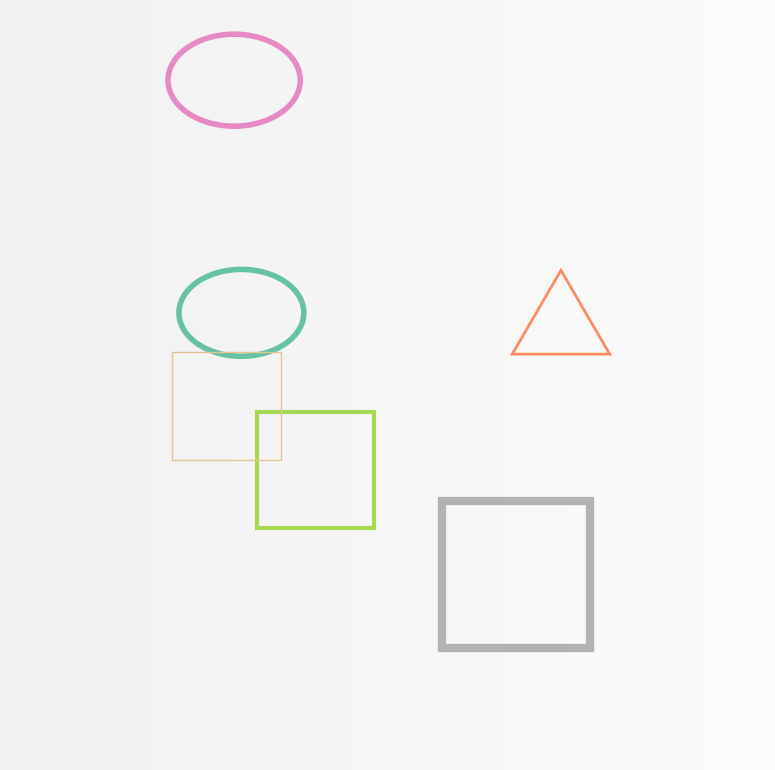[{"shape": "oval", "thickness": 2, "radius": 0.4, "center": [0.311, 0.594]}, {"shape": "triangle", "thickness": 1, "radius": 0.36, "center": [0.724, 0.576]}, {"shape": "oval", "thickness": 2, "radius": 0.43, "center": [0.302, 0.896]}, {"shape": "square", "thickness": 1.5, "radius": 0.38, "center": [0.407, 0.39]}, {"shape": "square", "thickness": 0.5, "radius": 0.35, "center": [0.292, 0.473]}, {"shape": "square", "thickness": 3, "radius": 0.48, "center": [0.666, 0.254]}]